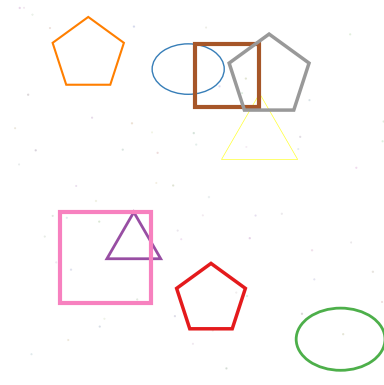[{"shape": "pentagon", "thickness": 2.5, "radius": 0.47, "center": [0.548, 0.222]}, {"shape": "oval", "thickness": 1, "radius": 0.47, "center": [0.489, 0.821]}, {"shape": "oval", "thickness": 2, "radius": 0.58, "center": [0.885, 0.119]}, {"shape": "triangle", "thickness": 2, "radius": 0.4, "center": [0.348, 0.368]}, {"shape": "pentagon", "thickness": 1.5, "radius": 0.49, "center": [0.229, 0.859]}, {"shape": "triangle", "thickness": 0.5, "radius": 0.57, "center": [0.674, 0.643]}, {"shape": "square", "thickness": 3, "radius": 0.41, "center": [0.59, 0.804]}, {"shape": "square", "thickness": 3, "radius": 0.59, "center": [0.274, 0.331]}, {"shape": "pentagon", "thickness": 2.5, "radius": 0.55, "center": [0.699, 0.802]}]